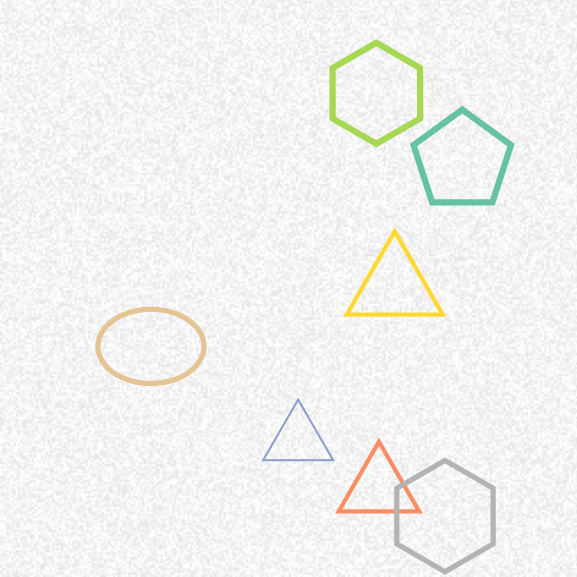[{"shape": "pentagon", "thickness": 3, "radius": 0.44, "center": [0.8, 0.721]}, {"shape": "triangle", "thickness": 2, "radius": 0.4, "center": [0.656, 0.154]}, {"shape": "triangle", "thickness": 1, "radius": 0.35, "center": [0.516, 0.237]}, {"shape": "hexagon", "thickness": 3, "radius": 0.44, "center": [0.652, 0.838]}, {"shape": "triangle", "thickness": 2, "radius": 0.48, "center": [0.683, 0.502]}, {"shape": "oval", "thickness": 2.5, "radius": 0.46, "center": [0.261, 0.399]}, {"shape": "hexagon", "thickness": 2.5, "radius": 0.48, "center": [0.77, 0.105]}]